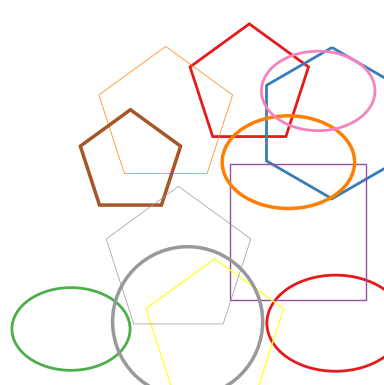[{"shape": "pentagon", "thickness": 2, "radius": 0.81, "center": [0.648, 0.776]}, {"shape": "oval", "thickness": 2, "radius": 0.89, "center": [0.871, 0.161]}, {"shape": "hexagon", "thickness": 2, "radius": 0.98, "center": [0.862, 0.68]}, {"shape": "oval", "thickness": 2, "radius": 0.77, "center": [0.184, 0.146]}, {"shape": "square", "thickness": 1, "radius": 0.88, "center": [0.774, 0.398]}, {"shape": "pentagon", "thickness": 0.5, "radius": 0.91, "center": [0.43, 0.697]}, {"shape": "oval", "thickness": 2.5, "radius": 0.86, "center": [0.749, 0.579]}, {"shape": "pentagon", "thickness": 1, "radius": 0.94, "center": [0.558, 0.14]}, {"shape": "pentagon", "thickness": 2.5, "radius": 0.68, "center": [0.339, 0.578]}, {"shape": "oval", "thickness": 2, "radius": 0.74, "center": [0.827, 0.764]}, {"shape": "circle", "thickness": 2.5, "radius": 0.97, "center": [0.487, 0.164]}, {"shape": "pentagon", "thickness": 0.5, "radius": 0.99, "center": [0.464, 0.318]}]